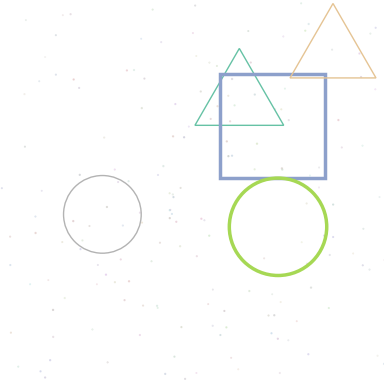[{"shape": "triangle", "thickness": 1, "radius": 0.67, "center": [0.622, 0.741]}, {"shape": "square", "thickness": 2.5, "radius": 0.68, "center": [0.707, 0.672]}, {"shape": "circle", "thickness": 2.5, "radius": 0.63, "center": [0.722, 0.411]}, {"shape": "triangle", "thickness": 1, "radius": 0.64, "center": [0.865, 0.862]}, {"shape": "circle", "thickness": 1, "radius": 0.5, "center": [0.266, 0.443]}]